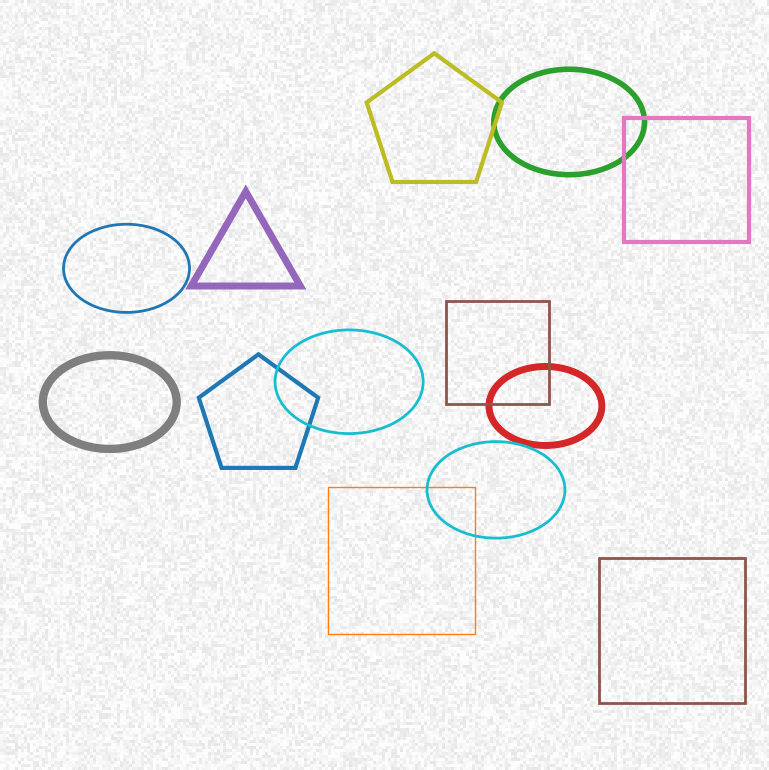[{"shape": "oval", "thickness": 1, "radius": 0.41, "center": [0.164, 0.652]}, {"shape": "pentagon", "thickness": 1.5, "radius": 0.41, "center": [0.336, 0.458]}, {"shape": "square", "thickness": 0.5, "radius": 0.48, "center": [0.521, 0.272]}, {"shape": "oval", "thickness": 2, "radius": 0.49, "center": [0.739, 0.842]}, {"shape": "oval", "thickness": 2.5, "radius": 0.37, "center": [0.708, 0.473]}, {"shape": "triangle", "thickness": 2.5, "radius": 0.41, "center": [0.319, 0.669]}, {"shape": "square", "thickness": 1, "radius": 0.47, "center": [0.873, 0.181]}, {"shape": "square", "thickness": 1, "radius": 0.34, "center": [0.646, 0.542]}, {"shape": "square", "thickness": 1.5, "radius": 0.4, "center": [0.891, 0.766]}, {"shape": "oval", "thickness": 3, "radius": 0.43, "center": [0.143, 0.478]}, {"shape": "pentagon", "thickness": 1.5, "radius": 0.46, "center": [0.564, 0.838]}, {"shape": "oval", "thickness": 1, "radius": 0.48, "center": [0.453, 0.504]}, {"shape": "oval", "thickness": 1, "radius": 0.45, "center": [0.644, 0.364]}]